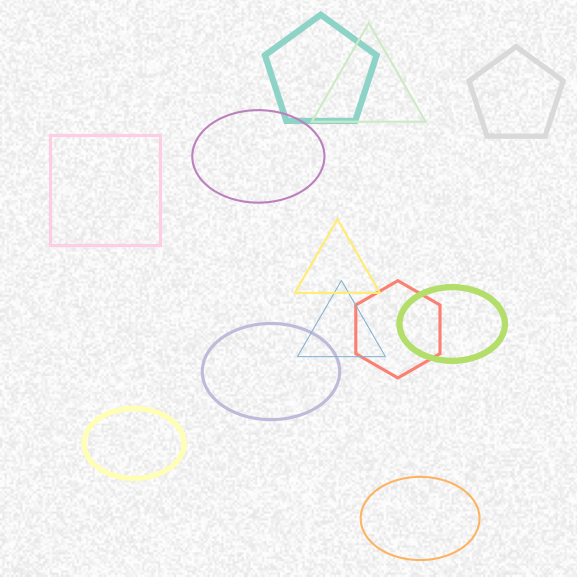[{"shape": "pentagon", "thickness": 3, "radius": 0.51, "center": [0.555, 0.872]}, {"shape": "oval", "thickness": 2.5, "radius": 0.43, "center": [0.232, 0.231]}, {"shape": "oval", "thickness": 1.5, "radius": 0.59, "center": [0.469, 0.356]}, {"shape": "hexagon", "thickness": 1.5, "radius": 0.42, "center": [0.689, 0.429]}, {"shape": "triangle", "thickness": 0.5, "radius": 0.44, "center": [0.591, 0.426]}, {"shape": "oval", "thickness": 1, "radius": 0.51, "center": [0.727, 0.101]}, {"shape": "oval", "thickness": 3, "radius": 0.46, "center": [0.783, 0.438]}, {"shape": "square", "thickness": 1.5, "radius": 0.48, "center": [0.181, 0.67]}, {"shape": "pentagon", "thickness": 2.5, "radius": 0.43, "center": [0.894, 0.833]}, {"shape": "oval", "thickness": 1, "radius": 0.57, "center": [0.447, 0.728]}, {"shape": "triangle", "thickness": 1, "radius": 0.57, "center": [0.638, 0.845]}, {"shape": "triangle", "thickness": 1, "radius": 0.42, "center": [0.584, 0.534]}]